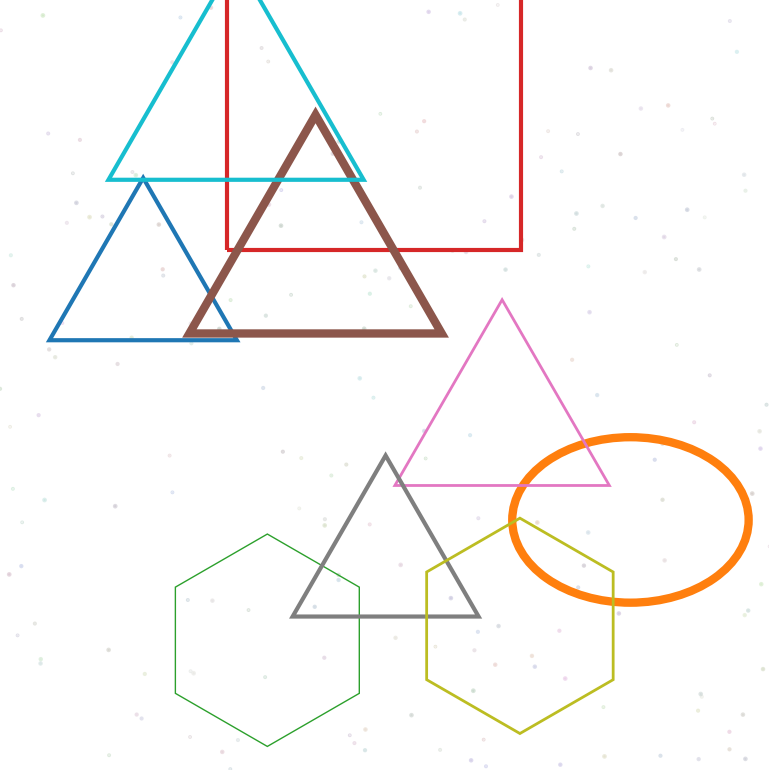[{"shape": "triangle", "thickness": 1.5, "radius": 0.7, "center": [0.186, 0.628]}, {"shape": "oval", "thickness": 3, "radius": 0.77, "center": [0.819, 0.325]}, {"shape": "hexagon", "thickness": 0.5, "radius": 0.69, "center": [0.347, 0.169]}, {"shape": "square", "thickness": 1.5, "radius": 0.95, "center": [0.485, 0.866]}, {"shape": "triangle", "thickness": 3, "radius": 0.95, "center": [0.41, 0.662]}, {"shape": "triangle", "thickness": 1, "radius": 0.8, "center": [0.652, 0.45]}, {"shape": "triangle", "thickness": 1.5, "radius": 0.7, "center": [0.501, 0.269]}, {"shape": "hexagon", "thickness": 1, "radius": 0.7, "center": [0.675, 0.187]}, {"shape": "triangle", "thickness": 1.5, "radius": 0.96, "center": [0.307, 0.862]}]